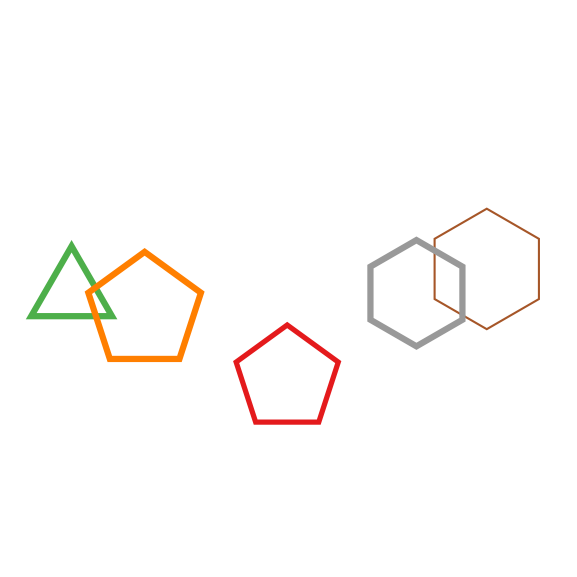[{"shape": "pentagon", "thickness": 2.5, "radius": 0.46, "center": [0.497, 0.343]}, {"shape": "triangle", "thickness": 3, "radius": 0.4, "center": [0.124, 0.492]}, {"shape": "pentagon", "thickness": 3, "radius": 0.51, "center": [0.25, 0.461]}, {"shape": "hexagon", "thickness": 1, "radius": 0.52, "center": [0.843, 0.533]}, {"shape": "hexagon", "thickness": 3, "radius": 0.46, "center": [0.721, 0.491]}]